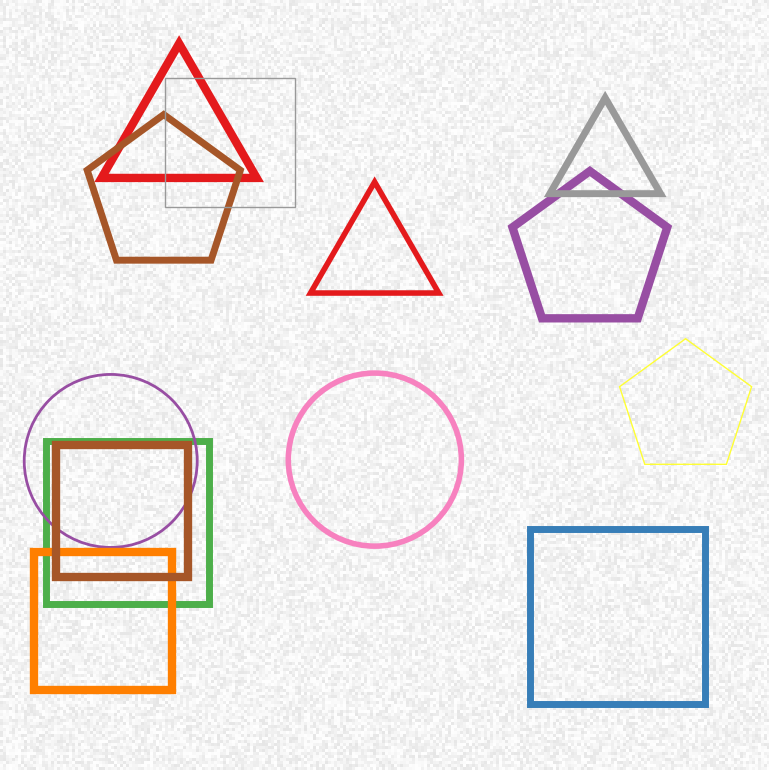[{"shape": "triangle", "thickness": 3, "radius": 0.58, "center": [0.233, 0.827]}, {"shape": "triangle", "thickness": 2, "radius": 0.48, "center": [0.487, 0.668]}, {"shape": "square", "thickness": 2.5, "radius": 0.57, "center": [0.802, 0.199]}, {"shape": "square", "thickness": 2.5, "radius": 0.53, "center": [0.166, 0.322]}, {"shape": "circle", "thickness": 1, "radius": 0.56, "center": [0.144, 0.401]}, {"shape": "pentagon", "thickness": 3, "radius": 0.53, "center": [0.766, 0.672]}, {"shape": "square", "thickness": 3, "radius": 0.45, "center": [0.134, 0.194]}, {"shape": "pentagon", "thickness": 0.5, "radius": 0.45, "center": [0.89, 0.47]}, {"shape": "pentagon", "thickness": 2.5, "radius": 0.52, "center": [0.213, 0.747]}, {"shape": "square", "thickness": 3, "radius": 0.43, "center": [0.159, 0.337]}, {"shape": "circle", "thickness": 2, "radius": 0.56, "center": [0.487, 0.403]}, {"shape": "square", "thickness": 0.5, "radius": 0.42, "center": [0.298, 0.815]}, {"shape": "triangle", "thickness": 2.5, "radius": 0.41, "center": [0.786, 0.79]}]